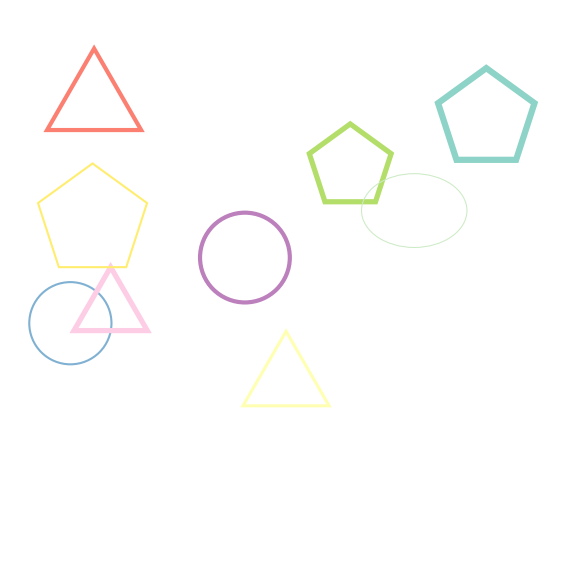[{"shape": "pentagon", "thickness": 3, "radius": 0.44, "center": [0.842, 0.793]}, {"shape": "triangle", "thickness": 1.5, "radius": 0.43, "center": [0.495, 0.339]}, {"shape": "triangle", "thickness": 2, "radius": 0.47, "center": [0.163, 0.821]}, {"shape": "circle", "thickness": 1, "radius": 0.36, "center": [0.122, 0.439]}, {"shape": "pentagon", "thickness": 2.5, "radius": 0.37, "center": [0.606, 0.71]}, {"shape": "triangle", "thickness": 2.5, "radius": 0.37, "center": [0.192, 0.463]}, {"shape": "circle", "thickness": 2, "radius": 0.39, "center": [0.424, 0.553]}, {"shape": "oval", "thickness": 0.5, "radius": 0.46, "center": [0.717, 0.635]}, {"shape": "pentagon", "thickness": 1, "radius": 0.5, "center": [0.16, 0.617]}]